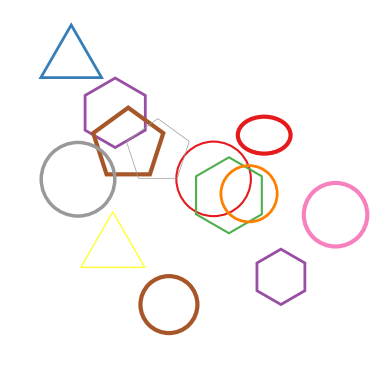[{"shape": "oval", "thickness": 3, "radius": 0.34, "center": [0.686, 0.649]}, {"shape": "circle", "thickness": 1.5, "radius": 0.48, "center": [0.555, 0.535]}, {"shape": "triangle", "thickness": 2, "radius": 0.46, "center": [0.185, 0.844]}, {"shape": "hexagon", "thickness": 1.5, "radius": 0.49, "center": [0.595, 0.493]}, {"shape": "hexagon", "thickness": 2, "radius": 0.45, "center": [0.299, 0.707]}, {"shape": "hexagon", "thickness": 2, "radius": 0.36, "center": [0.73, 0.281]}, {"shape": "circle", "thickness": 2, "radius": 0.37, "center": [0.647, 0.497]}, {"shape": "triangle", "thickness": 1, "radius": 0.48, "center": [0.293, 0.353]}, {"shape": "circle", "thickness": 3, "radius": 0.37, "center": [0.439, 0.209]}, {"shape": "pentagon", "thickness": 3, "radius": 0.48, "center": [0.333, 0.625]}, {"shape": "circle", "thickness": 3, "radius": 0.41, "center": [0.872, 0.442]}, {"shape": "pentagon", "thickness": 0.5, "radius": 0.43, "center": [0.41, 0.606]}, {"shape": "circle", "thickness": 2.5, "radius": 0.48, "center": [0.203, 0.534]}]